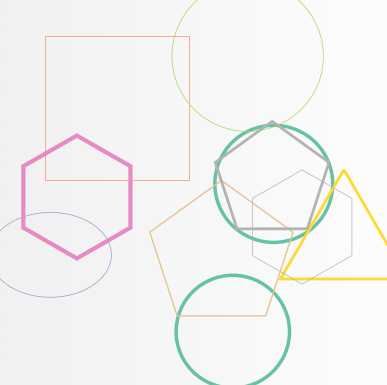[{"shape": "circle", "thickness": 2.5, "radius": 0.76, "center": [0.707, 0.522]}, {"shape": "circle", "thickness": 2.5, "radius": 0.73, "center": [0.601, 0.139]}, {"shape": "square", "thickness": 0.5, "radius": 0.93, "center": [0.302, 0.719]}, {"shape": "oval", "thickness": 0.5, "radius": 0.79, "center": [0.13, 0.338]}, {"shape": "hexagon", "thickness": 3, "radius": 0.8, "center": [0.198, 0.488]}, {"shape": "circle", "thickness": 0.5, "radius": 0.98, "center": [0.639, 0.854]}, {"shape": "triangle", "thickness": 2, "radius": 0.95, "center": [0.888, 0.37]}, {"shape": "pentagon", "thickness": 1, "radius": 0.97, "center": [0.571, 0.337]}, {"shape": "hexagon", "thickness": 0.5, "radius": 0.74, "center": [0.78, 0.41]}, {"shape": "pentagon", "thickness": 2, "radius": 0.77, "center": [0.702, 0.53]}]